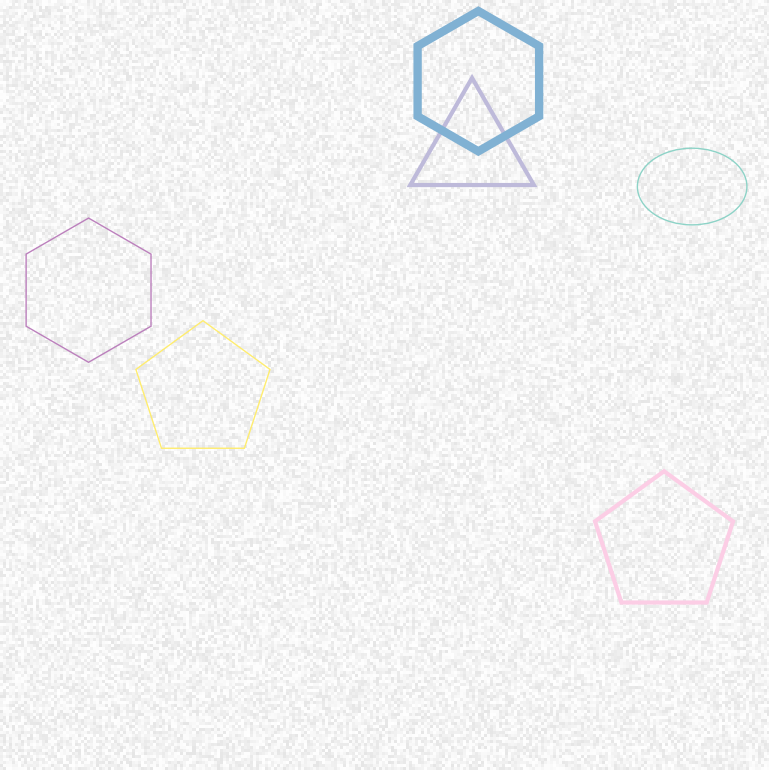[{"shape": "oval", "thickness": 0.5, "radius": 0.36, "center": [0.899, 0.758]}, {"shape": "triangle", "thickness": 1.5, "radius": 0.46, "center": [0.613, 0.806]}, {"shape": "hexagon", "thickness": 3, "radius": 0.46, "center": [0.621, 0.895]}, {"shape": "pentagon", "thickness": 1.5, "radius": 0.47, "center": [0.862, 0.294]}, {"shape": "hexagon", "thickness": 0.5, "radius": 0.47, "center": [0.115, 0.623]}, {"shape": "pentagon", "thickness": 0.5, "radius": 0.46, "center": [0.264, 0.492]}]